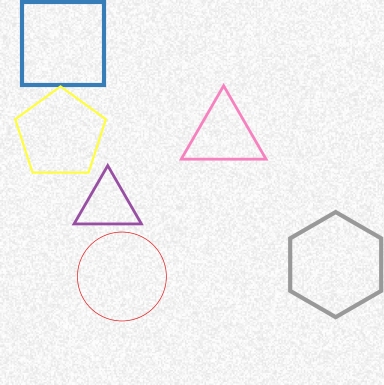[{"shape": "circle", "thickness": 0.5, "radius": 0.58, "center": [0.317, 0.282]}, {"shape": "square", "thickness": 3, "radius": 0.54, "center": [0.164, 0.886]}, {"shape": "triangle", "thickness": 2, "radius": 0.51, "center": [0.28, 0.469]}, {"shape": "pentagon", "thickness": 1.5, "radius": 0.62, "center": [0.157, 0.652]}, {"shape": "triangle", "thickness": 2, "radius": 0.64, "center": [0.581, 0.65]}, {"shape": "hexagon", "thickness": 3, "radius": 0.68, "center": [0.872, 0.313]}]